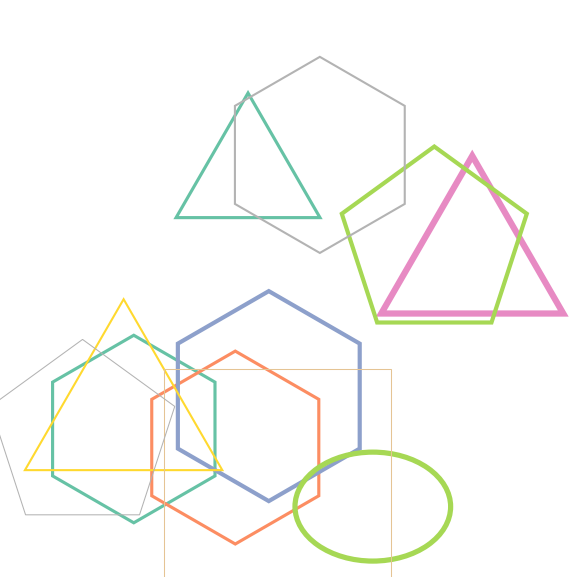[{"shape": "hexagon", "thickness": 1.5, "radius": 0.81, "center": [0.232, 0.256]}, {"shape": "triangle", "thickness": 1.5, "radius": 0.72, "center": [0.429, 0.694]}, {"shape": "hexagon", "thickness": 1.5, "radius": 0.84, "center": [0.407, 0.224]}, {"shape": "hexagon", "thickness": 2, "radius": 0.91, "center": [0.465, 0.313]}, {"shape": "triangle", "thickness": 3, "radius": 0.91, "center": [0.818, 0.547]}, {"shape": "pentagon", "thickness": 2, "radius": 0.84, "center": [0.752, 0.577]}, {"shape": "oval", "thickness": 2.5, "radius": 0.67, "center": [0.646, 0.122]}, {"shape": "triangle", "thickness": 1, "radius": 0.99, "center": [0.214, 0.284]}, {"shape": "square", "thickness": 0.5, "radius": 0.98, "center": [0.48, 0.164]}, {"shape": "pentagon", "thickness": 0.5, "radius": 0.84, "center": [0.143, 0.243]}, {"shape": "hexagon", "thickness": 1, "radius": 0.85, "center": [0.554, 0.731]}]